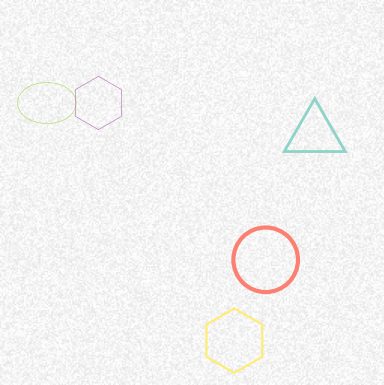[{"shape": "triangle", "thickness": 2, "radius": 0.46, "center": [0.817, 0.652]}, {"shape": "circle", "thickness": 3, "radius": 0.42, "center": [0.69, 0.325]}, {"shape": "oval", "thickness": 0.5, "radius": 0.38, "center": [0.122, 0.732]}, {"shape": "hexagon", "thickness": 0.5, "radius": 0.35, "center": [0.256, 0.733]}, {"shape": "hexagon", "thickness": 1.5, "radius": 0.42, "center": [0.609, 0.115]}]